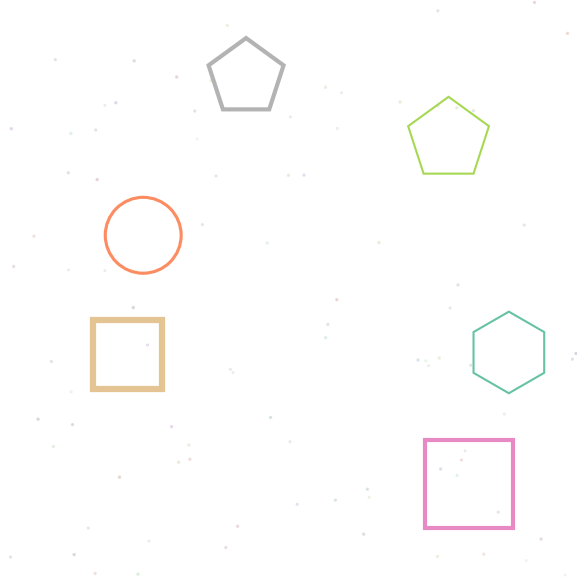[{"shape": "hexagon", "thickness": 1, "radius": 0.35, "center": [0.881, 0.389]}, {"shape": "circle", "thickness": 1.5, "radius": 0.33, "center": [0.248, 0.592]}, {"shape": "square", "thickness": 2, "radius": 0.38, "center": [0.812, 0.162]}, {"shape": "pentagon", "thickness": 1, "radius": 0.37, "center": [0.777, 0.758]}, {"shape": "square", "thickness": 3, "radius": 0.3, "center": [0.221, 0.386]}, {"shape": "pentagon", "thickness": 2, "radius": 0.34, "center": [0.426, 0.865]}]